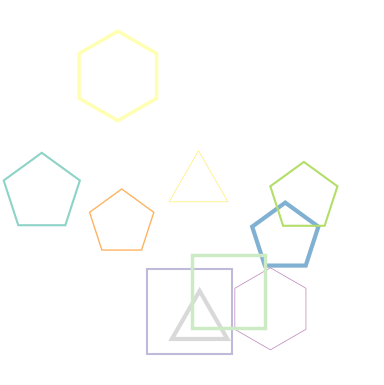[{"shape": "pentagon", "thickness": 1.5, "radius": 0.52, "center": [0.109, 0.499]}, {"shape": "hexagon", "thickness": 2.5, "radius": 0.58, "center": [0.306, 0.803]}, {"shape": "square", "thickness": 1.5, "radius": 0.55, "center": [0.491, 0.192]}, {"shape": "pentagon", "thickness": 3, "radius": 0.45, "center": [0.741, 0.383]}, {"shape": "pentagon", "thickness": 1, "radius": 0.44, "center": [0.316, 0.421]}, {"shape": "pentagon", "thickness": 1.5, "radius": 0.46, "center": [0.789, 0.488]}, {"shape": "triangle", "thickness": 3, "radius": 0.42, "center": [0.518, 0.161]}, {"shape": "hexagon", "thickness": 0.5, "radius": 0.53, "center": [0.702, 0.198]}, {"shape": "square", "thickness": 2.5, "radius": 0.48, "center": [0.594, 0.242]}, {"shape": "triangle", "thickness": 0.5, "radius": 0.44, "center": [0.516, 0.52]}]